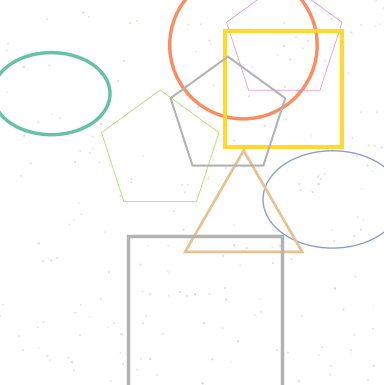[{"shape": "oval", "thickness": 2.5, "radius": 0.76, "center": [0.133, 0.757]}, {"shape": "circle", "thickness": 2.5, "radius": 0.96, "center": [0.632, 0.883]}, {"shape": "oval", "thickness": 1, "radius": 0.9, "center": [0.864, 0.482]}, {"shape": "pentagon", "thickness": 0.5, "radius": 0.79, "center": [0.738, 0.893]}, {"shape": "pentagon", "thickness": 0.5, "radius": 0.8, "center": [0.416, 0.606]}, {"shape": "square", "thickness": 3, "radius": 0.76, "center": [0.736, 0.769]}, {"shape": "triangle", "thickness": 2, "radius": 0.88, "center": [0.633, 0.433]}, {"shape": "pentagon", "thickness": 1.5, "radius": 0.78, "center": [0.592, 0.697]}, {"shape": "square", "thickness": 2.5, "radius": 1.0, "center": [0.532, 0.187]}]